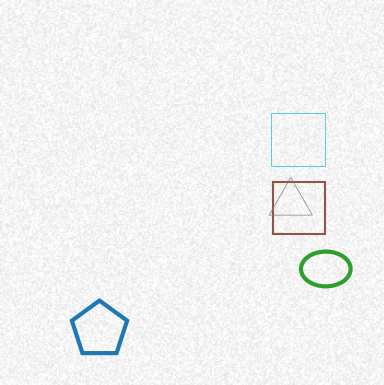[{"shape": "pentagon", "thickness": 3, "radius": 0.38, "center": [0.258, 0.144]}, {"shape": "oval", "thickness": 3, "radius": 0.32, "center": [0.846, 0.301]}, {"shape": "square", "thickness": 1.5, "radius": 0.34, "center": [0.777, 0.459]}, {"shape": "triangle", "thickness": 0.5, "radius": 0.32, "center": [0.755, 0.474]}, {"shape": "square", "thickness": 0.5, "radius": 0.35, "center": [0.775, 0.638]}]